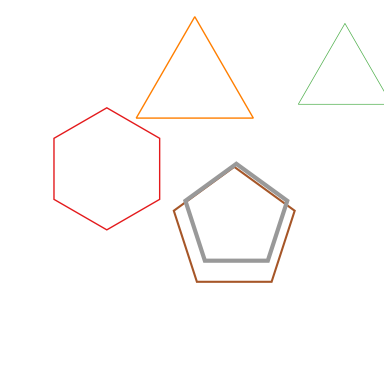[{"shape": "hexagon", "thickness": 1, "radius": 0.79, "center": [0.277, 0.561]}, {"shape": "triangle", "thickness": 0.5, "radius": 0.7, "center": [0.896, 0.799]}, {"shape": "triangle", "thickness": 1, "radius": 0.88, "center": [0.506, 0.781]}, {"shape": "pentagon", "thickness": 1.5, "radius": 0.83, "center": [0.608, 0.402]}, {"shape": "pentagon", "thickness": 3, "radius": 0.7, "center": [0.614, 0.435]}]